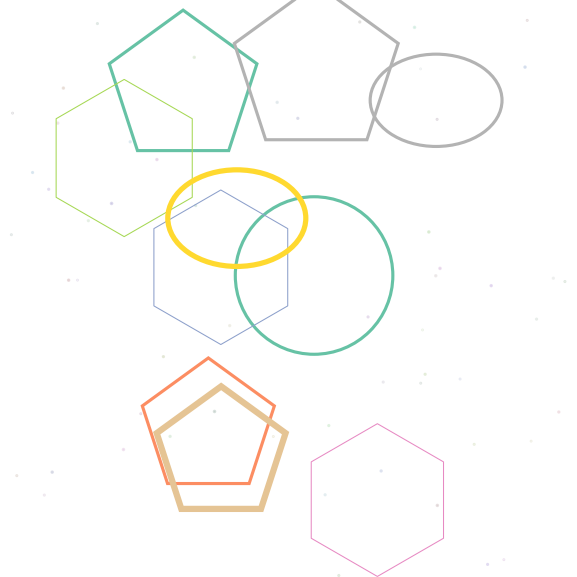[{"shape": "circle", "thickness": 1.5, "radius": 0.68, "center": [0.544, 0.522]}, {"shape": "pentagon", "thickness": 1.5, "radius": 0.67, "center": [0.317, 0.847]}, {"shape": "pentagon", "thickness": 1.5, "radius": 0.6, "center": [0.361, 0.259]}, {"shape": "hexagon", "thickness": 0.5, "radius": 0.67, "center": [0.382, 0.536]}, {"shape": "hexagon", "thickness": 0.5, "radius": 0.66, "center": [0.653, 0.133]}, {"shape": "hexagon", "thickness": 0.5, "radius": 0.68, "center": [0.215, 0.725]}, {"shape": "oval", "thickness": 2.5, "radius": 0.6, "center": [0.41, 0.621]}, {"shape": "pentagon", "thickness": 3, "radius": 0.59, "center": [0.383, 0.213]}, {"shape": "oval", "thickness": 1.5, "radius": 0.57, "center": [0.755, 0.825]}, {"shape": "pentagon", "thickness": 1.5, "radius": 0.75, "center": [0.548, 0.878]}]